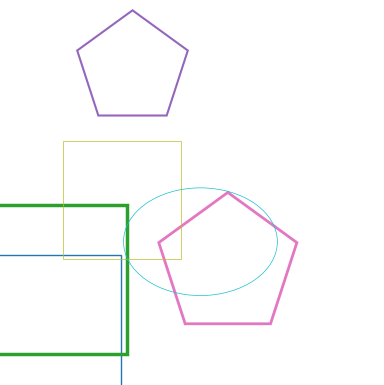[{"shape": "square", "thickness": 1, "radius": 0.99, "center": [0.118, 0.141]}, {"shape": "square", "thickness": 2.5, "radius": 0.97, "center": [0.138, 0.274]}, {"shape": "pentagon", "thickness": 1.5, "radius": 0.76, "center": [0.344, 0.822]}, {"shape": "pentagon", "thickness": 2, "radius": 0.94, "center": [0.592, 0.312]}, {"shape": "square", "thickness": 0.5, "radius": 0.76, "center": [0.317, 0.48]}, {"shape": "oval", "thickness": 0.5, "radius": 1.0, "center": [0.521, 0.372]}]